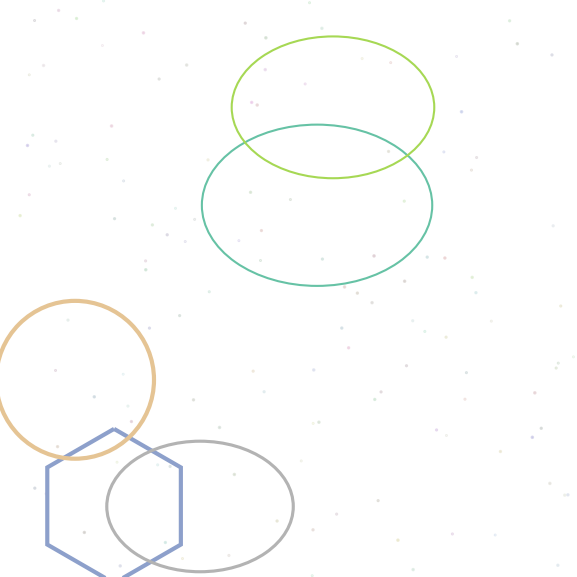[{"shape": "oval", "thickness": 1, "radius": 1.0, "center": [0.549, 0.644]}, {"shape": "hexagon", "thickness": 2, "radius": 0.67, "center": [0.198, 0.123]}, {"shape": "oval", "thickness": 1, "radius": 0.88, "center": [0.577, 0.813]}, {"shape": "circle", "thickness": 2, "radius": 0.68, "center": [0.13, 0.341]}, {"shape": "oval", "thickness": 1.5, "radius": 0.81, "center": [0.346, 0.122]}]